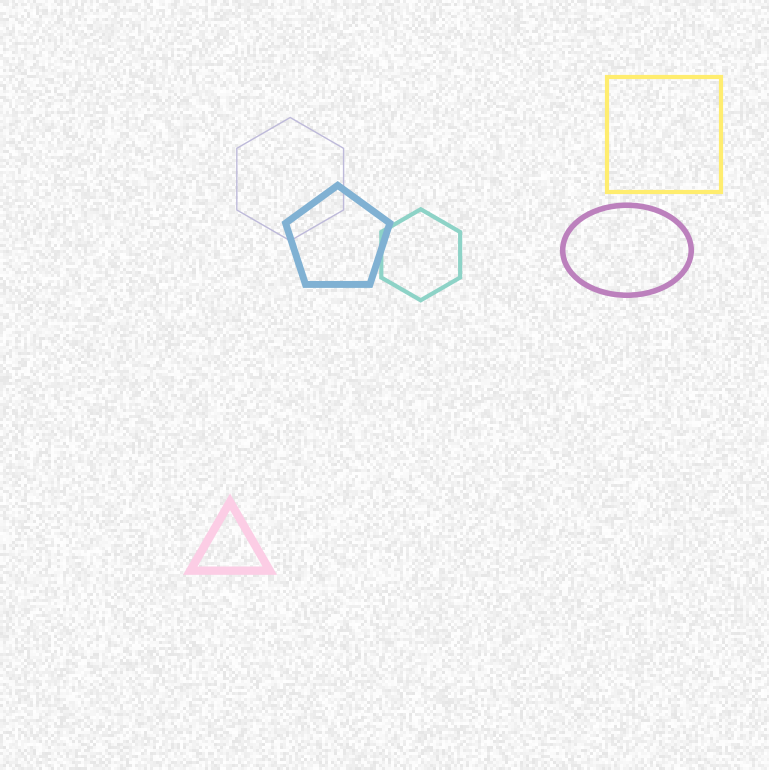[{"shape": "hexagon", "thickness": 1.5, "radius": 0.3, "center": [0.546, 0.669]}, {"shape": "hexagon", "thickness": 0.5, "radius": 0.4, "center": [0.377, 0.767]}, {"shape": "pentagon", "thickness": 2.5, "radius": 0.36, "center": [0.439, 0.688]}, {"shape": "triangle", "thickness": 3, "radius": 0.3, "center": [0.299, 0.289]}, {"shape": "oval", "thickness": 2, "radius": 0.42, "center": [0.814, 0.675]}, {"shape": "square", "thickness": 1.5, "radius": 0.37, "center": [0.862, 0.825]}]